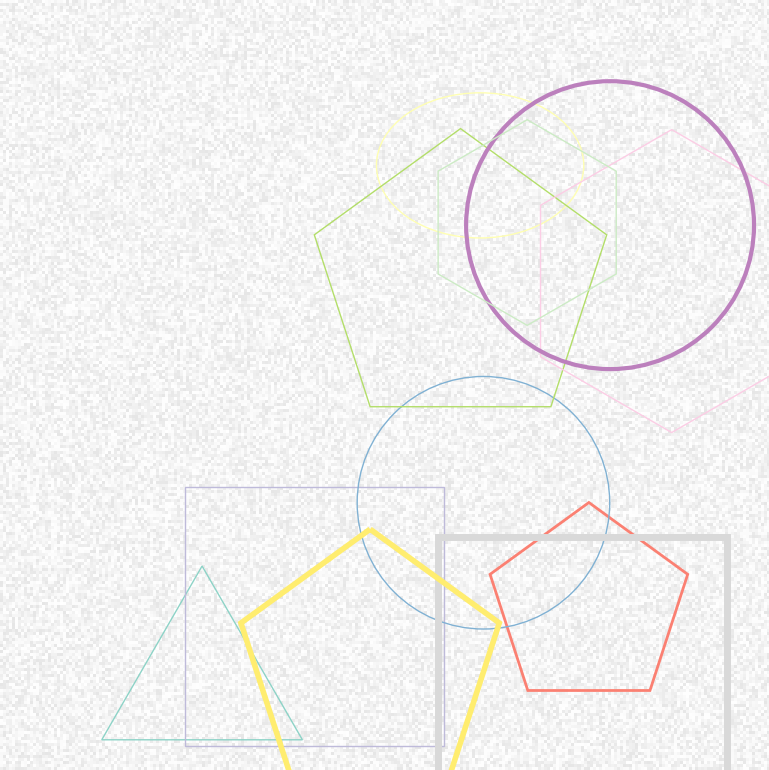[{"shape": "triangle", "thickness": 0.5, "radius": 0.75, "center": [0.262, 0.114]}, {"shape": "oval", "thickness": 0.5, "radius": 0.67, "center": [0.624, 0.785]}, {"shape": "square", "thickness": 0.5, "radius": 0.84, "center": [0.408, 0.199]}, {"shape": "pentagon", "thickness": 1, "radius": 0.67, "center": [0.765, 0.212]}, {"shape": "circle", "thickness": 0.5, "radius": 0.82, "center": [0.628, 0.347]}, {"shape": "pentagon", "thickness": 0.5, "radius": 1.0, "center": [0.598, 0.633]}, {"shape": "hexagon", "thickness": 0.5, "radius": 0.98, "center": [0.872, 0.635]}, {"shape": "square", "thickness": 2.5, "radius": 0.94, "center": [0.756, 0.115]}, {"shape": "circle", "thickness": 1.5, "radius": 0.93, "center": [0.792, 0.708]}, {"shape": "hexagon", "thickness": 0.5, "radius": 0.67, "center": [0.685, 0.711]}, {"shape": "pentagon", "thickness": 2, "radius": 0.88, "center": [0.481, 0.136]}]